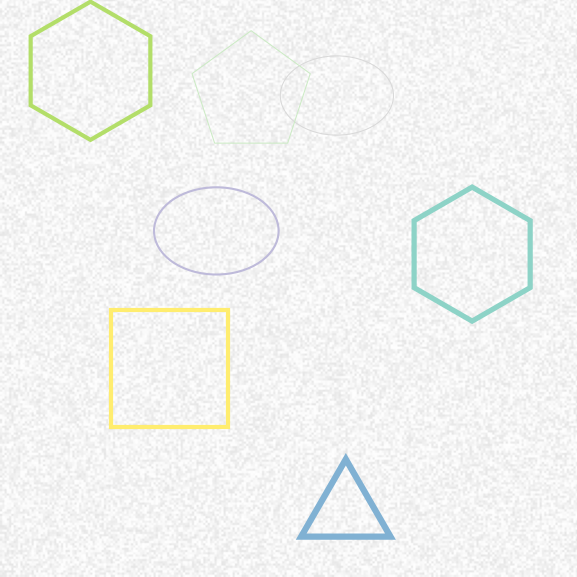[{"shape": "hexagon", "thickness": 2.5, "radius": 0.58, "center": [0.818, 0.559]}, {"shape": "oval", "thickness": 1, "radius": 0.54, "center": [0.375, 0.599]}, {"shape": "triangle", "thickness": 3, "radius": 0.45, "center": [0.599, 0.115]}, {"shape": "hexagon", "thickness": 2, "radius": 0.6, "center": [0.157, 0.877]}, {"shape": "oval", "thickness": 0.5, "radius": 0.49, "center": [0.583, 0.834]}, {"shape": "pentagon", "thickness": 0.5, "radius": 0.54, "center": [0.435, 0.838]}, {"shape": "square", "thickness": 2, "radius": 0.5, "center": [0.294, 0.361]}]